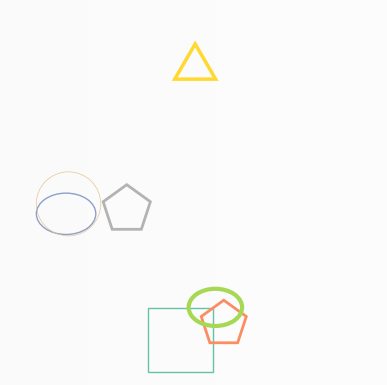[{"shape": "square", "thickness": 1, "radius": 0.42, "center": [0.465, 0.117]}, {"shape": "pentagon", "thickness": 2, "radius": 0.31, "center": [0.577, 0.159]}, {"shape": "oval", "thickness": 1, "radius": 0.38, "center": [0.171, 0.445]}, {"shape": "oval", "thickness": 3, "radius": 0.34, "center": [0.556, 0.202]}, {"shape": "triangle", "thickness": 2.5, "radius": 0.3, "center": [0.504, 0.825]}, {"shape": "circle", "thickness": 0.5, "radius": 0.42, "center": [0.177, 0.471]}, {"shape": "pentagon", "thickness": 2, "radius": 0.32, "center": [0.327, 0.456]}]